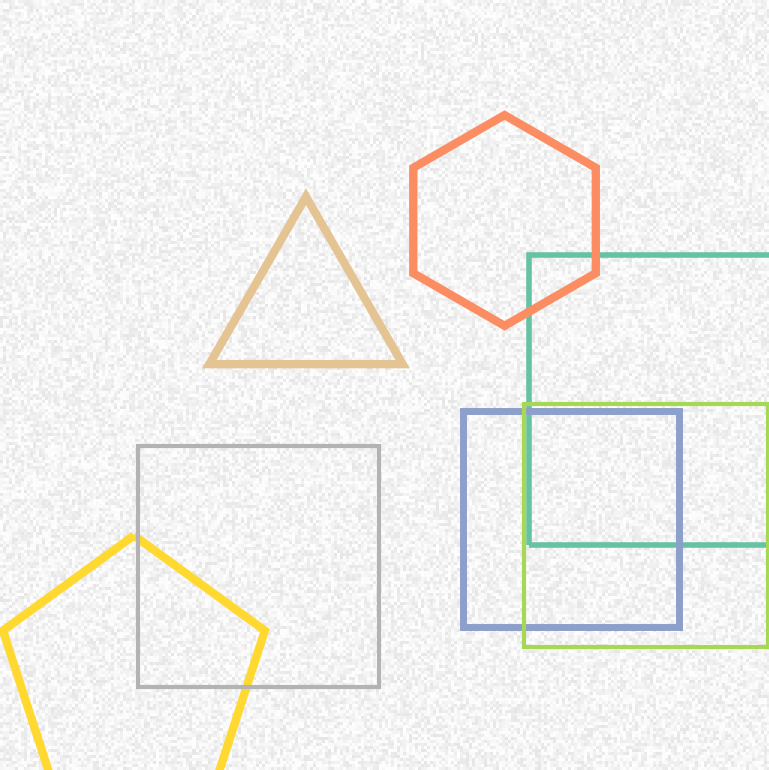[{"shape": "square", "thickness": 2, "radius": 0.94, "center": [0.875, 0.481]}, {"shape": "hexagon", "thickness": 3, "radius": 0.68, "center": [0.655, 0.714]}, {"shape": "square", "thickness": 2.5, "radius": 0.7, "center": [0.741, 0.326]}, {"shape": "square", "thickness": 1.5, "radius": 0.79, "center": [0.839, 0.317]}, {"shape": "pentagon", "thickness": 3, "radius": 0.89, "center": [0.174, 0.126]}, {"shape": "triangle", "thickness": 3, "radius": 0.72, "center": [0.397, 0.6]}, {"shape": "square", "thickness": 1.5, "radius": 0.78, "center": [0.336, 0.264]}]